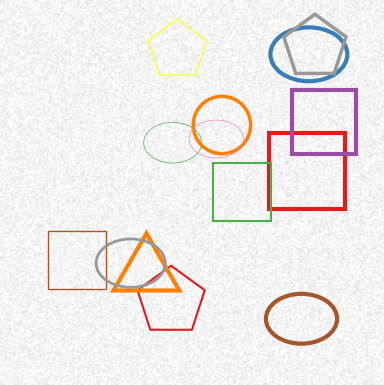[{"shape": "pentagon", "thickness": 1.5, "radius": 0.46, "center": [0.444, 0.218]}, {"shape": "square", "thickness": 3, "radius": 0.49, "center": [0.798, 0.556]}, {"shape": "oval", "thickness": 3, "radius": 0.5, "center": [0.802, 0.859]}, {"shape": "oval", "thickness": 0.5, "radius": 0.38, "center": [0.448, 0.629]}, {"shape": "square", "thickness": 1.5, "radius": 0.38, "center": [0.628, 0.502]}, {"shape": "square", "thickness": 3, "radius": 0.41, "center": [0.842, 0.683]}, {"shape": "circle", "thickness": 2.5, "radius": 0.37, "center": [0.576, 0.675]}, {"shape": "triangle", "thickness": 3, "radius": 0.49, "center": [0.38, 0.295]}, {"shape": "pentagon", "thickness": 1, "radius": 0.4, "center": [0.461, 0.87]}, {"shape": "square", "thickness": 1, "radius": 0.38, "center": [0.2, 0.325]}, {"shape": "oval", "thickness": 3, "radius": 0.46, "center": [0.783, 0.172]}, {"shape": "oval", "thickness": 0.5, "radius": 0.35, "center": [0.562, 0.639]}, {"shape": "oval", "thickness": 2, "radius": 0.45, "center": [0.339, 0.316]}, {"shape": "pentagon", "thickness": 2.5, "radius": 0.42, "center": [0.818, 0.878]}]